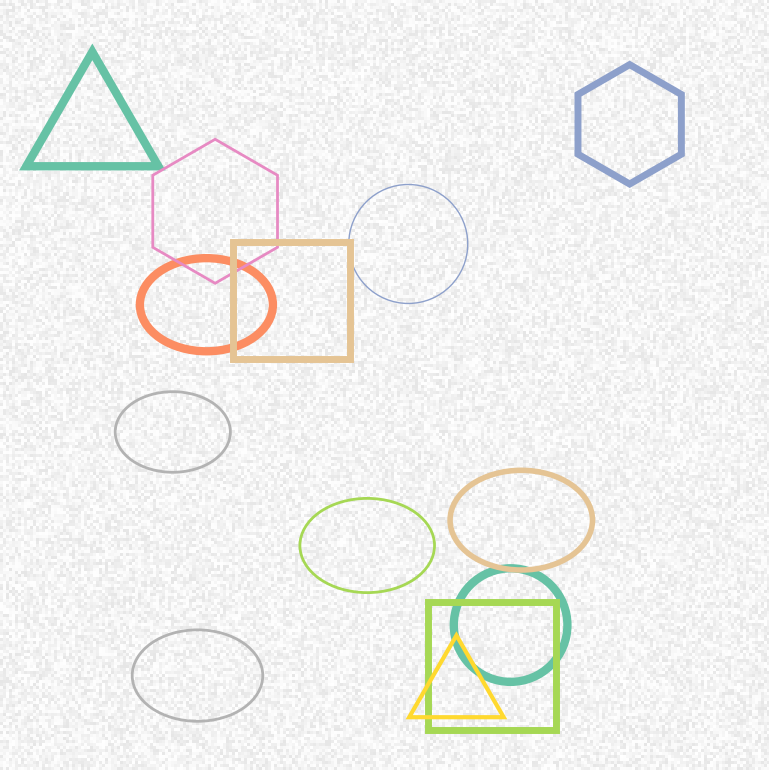[{"shape": "triangle", "thickness": 3, "radius": 0.5, "center": [0.12, 0.834]}, {"shape": "circle", "thickness": 3, "radius": 0.37, "center": [0.663, 0.188]}, {"shape": "oval", "thickness": 3, "radius": 0.43, "center": [0.268, 0.604]}, {"shape": "circle", "thickness": 0.5, "radius": 0.39, "center": [0.53, 0.683]}, {"shape": "hexagon", "thickness": 2.5, "radius": 0.39, "center": [0.818, 0.839]}, {"shape": "hexagon", "thickness": 1, "radius": 0.47, "center": [0.279, 0.726]}, {"shape": "square", "thickness": 2.5, "radius": 0.42, "center": [0.639, 0.135]}, {"shape": "oval", "thickness": 1, "radius": 0.44, "center": [0.477, 0.292]}, {"shape": "triangle", "thickness": 1.5, "radius": 0.35, "center": [0.593, 0.104]}, {"shape": "oval", "thickness": 2, "radius": 0.46, "center": [0.677, 0.324]}, {"shape": "square", "thickness": 2.5, "radius": 0.38, "center": [0.378, 0.609]}, {"shape": "oval", "thickness": 1, "radius": 0.37, "center": [0.224, 0.439]}, {"shape": "oval", "thickness": 1, "radius": 0.42, "center": [0.256, 0.123]}]